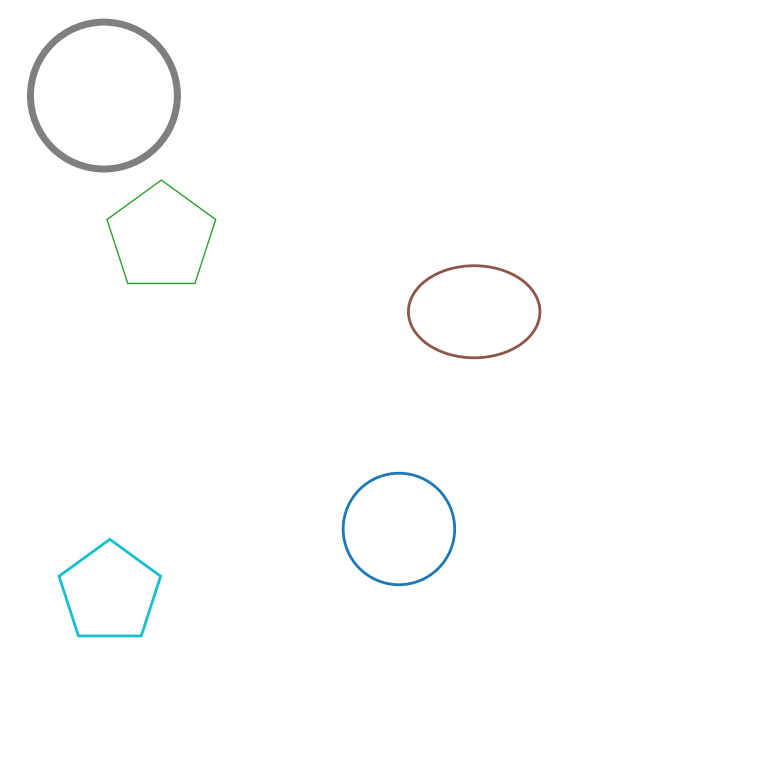[{"shape": "circle", "thickness": 1, "radius": 0.36, "center": [0.518, 0.313]}, {"shape": "pentagon", "thickness": 0.5, "radius": 0.37, "center": [0.21, 0.692]}, {"shape": "oval", "thickness": 1, "radius": 0.43, "center": [0.616, 0.595]}, {"shape": "circle", "thickness": 2.5, "radius": 0.48, "center": [0.135, 0.876]}, {"shape": "pentagon", "thickness": 1, "radius": 0.35, "center": [0.143, 0.23]}]